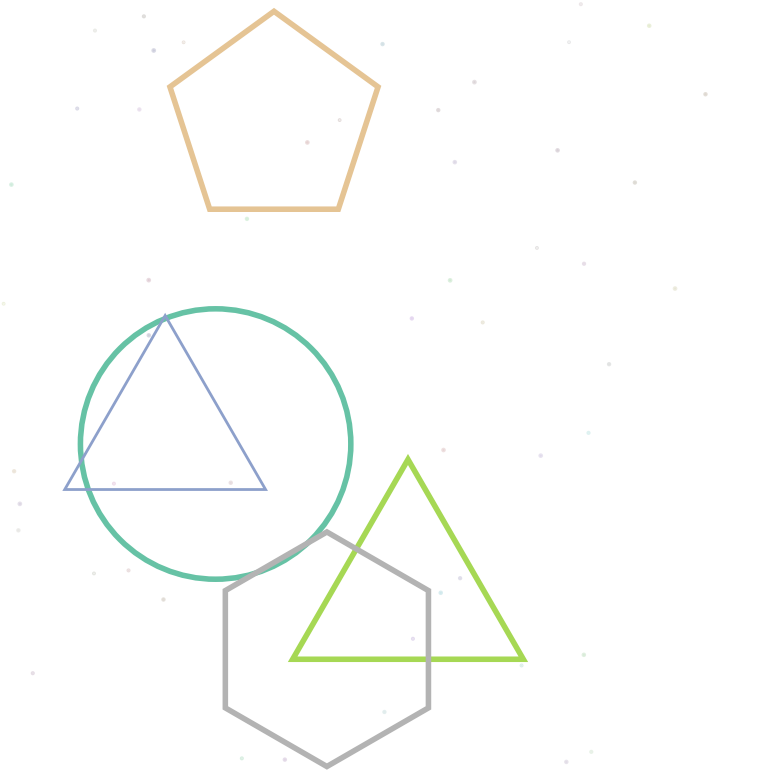[{"shape": "circle", "thickness": 2, "radius": 0.88, "center": [0.28, 0.423]}, {"shape": "triangle", "thickness": 1, "radius": 0.75, "center": [0.214, 0.44]}, {"shape": "triangle", "thickness": 2, "radius": 0.86, "center": [0.53, 0.23]}, {"shape": "pentagon", "thickness": 2, "radius": 0.71, "center": [0.356, 0.843]}, {"shape": "hexagon", "thickness": 2, "radius": 0.76, "center": [0.425, 0.157]}]